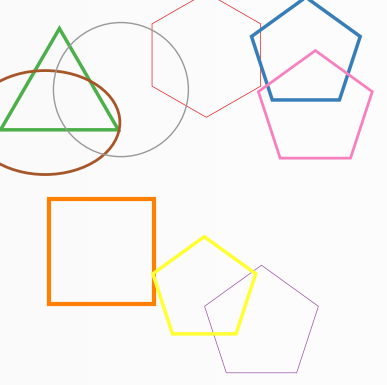[{"shape": "hexagon", "thickness": 0.5, "radius": 0.81, "center": [0.533, 0.857]}, {"shape": "pentagon", "thickness": 2.5, "radius": 0.74, "center": [0.789, 0.86]}, {"shape": "triangle", "thickness": 2.5, "radius": 0.88, "center": [0.153, 0.751]}, {"shape": "pentagon", "thickness": 0.5, "radius": 0.77, "center": [0.675, 0.157]}, {"shape": "square", "thickness": 3, "radius": 0.68, "center": [0.263, 0.347]}, {"shape": "pentagon", "thickness": 2.5, "radius": 0.7, "center": [0.527, 0.246]}, {"shape": "oval", "thickness": 2, "radius": 0.96, "center": [0.116, 0.682]}, {"shape": "pentagon", "thickness": 2, "radius": 0.77, "center": [0.814, 0.714]}, {"shape": "circle", "thickness": 1, "radius": 0.87, "center": [0.312, 0.767]}]